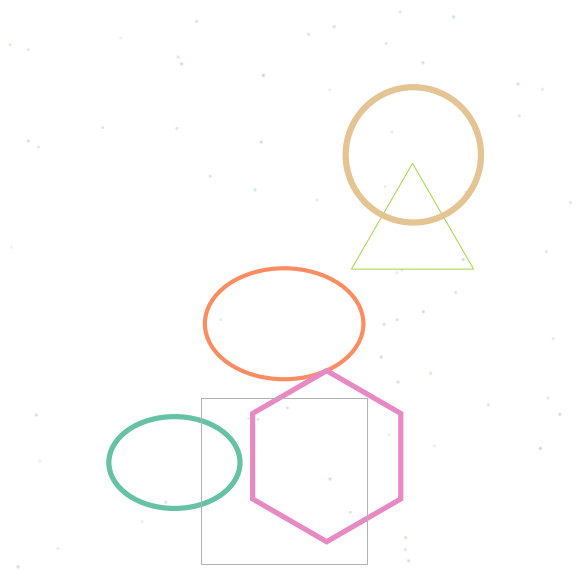[{"shape": "oval", "thickness": 2.5, "radius": 0.57, "center": [0.302, 0.198]}, {"shape": "oval", "thickness": 2, "radius": 0.69, "center": [0.492, 0.439]}, {"shape": "hexagon", "thickness": 2.5, "radius": 0.74, "center": [0.566, 0.209]}, {"shape": "triangle", "thickness": 0.5, "radius": 0.61, "center": [0.714, 0.594]}, {"shape": "circle", "thickness": 3, "radius": 0.59, "center": [0.716, 0.731]}, {"shape": "square", "thickness": 0.5, "radius": 0.72, "center": [0.492, 0.166]}]